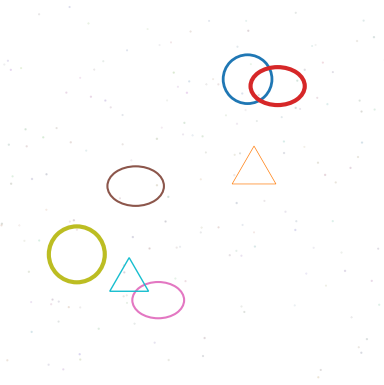[{"shape": "circle", "thickness": 2, "radius": 0.32, "center": [0.643, 0.794]}, {"shape": "triangle", "thickness": 0.5, "radius": 0.33, "center": [0.66, 0.555]}, {"shape": "oval", "thickness": 3, "radius": 0.35, "center": [0.721, 0.776]}, {"shape": "oval", "thickness": 1.5, "radius": 0.37, "center": [0.352, 0.517]}, {"shape": "oval", "thickness": 1.5, "radius": 0.34, "center": [0.411, 0.22]}, {"shape": "circle", "thickness": 3, "radius": 0.36, "center": [0.2, 0.339]}, {"shape": "triangle", "thickness": 1, "radius": 0.29, "center": [0.335, 0.273]}]